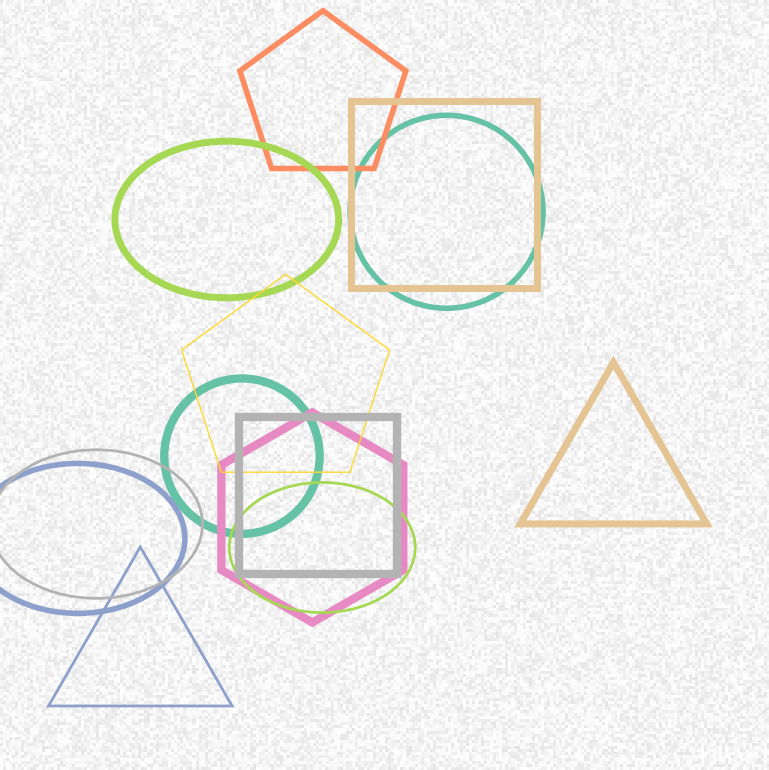[{"shape": "circle", "thickness": 3, "radius": 0.5, "center": [0.314, 0.408]}, {"shape": "circle", "thickness": 2, "radius": 0.63, "center": [0.58, 0.725]}, {"shape": "pentagon", "thickness": 2, "radius": 0.57, "center": [0.419, 0.873]}, {"shape": "triangle", "thickness": 1, "radius": 0.69, "center": [0.182, 0.152]}, {"shape": "oval", "thickness": 2, "radius": 0.7, "center": [0.101, 0.301]}, {"shape": "hexagon", "thickness": 3, "radius": 0.68, "center": [0.406, 0.328]}, {"shape": "oval", "thickness": 2.5, "radius": 0.73, "center": [0.295, 0.715]}, {"shape": "oval", "thickness": 1, "radius": 0.6, "center": [0.419, 0.289]}, {"shape": "pentagon", "thickness": 0.5, "radius": 0.71, "center": [0.371, 0.502]}, {"shape": "square", "thickness": 2.5, "radius": 0.61, "center": [0.576, 0.747]}, {"shape": "triangle", "thickness": 2.5, "radius": 0.7, "center": [0.797, 0.389]}, {"shape": "oval", "thickness": 1, "radius": 0.69, "center": [0.125, 0.319]}, {"shape": "square", "thickness": 3, "radius": 0.51, "center": [0.413, 0.357]}]